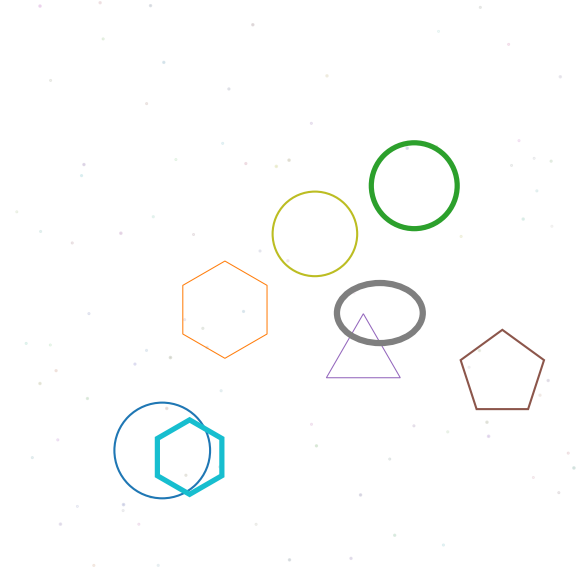[{"shape": "circle", "thickness": 1, "radius": 0.41, "center": [0.281, 0.219]}, {"shape": "hexagon", "thickness": 0.5, "radius": 0.42, "center": [0.389, 0.463]}, {"shape": "circle", "thickness": 2.5, "radius": 0.37, "center": [0.717, 0.678]}, {"shape": "triangle", "thickness": 0.5, "radius": 0.37, "center": [0.629, 0.382]}, {"shape": "pentagon", "thickness": 1, "radius": 0.38, "center": [0.87, 0.352]}, {"shape": "oval", "thickness": 3, "radius": 0.37, "center": [0.658, 0.457]}, {"shape": "circle", "thickness": 1, "radius": 0.37, "center": [0.545, 0.594]}, {"shape": "hexagon", "thickness": 2.5, "radius": 0.32, "center": [0.328, 0.208]}]